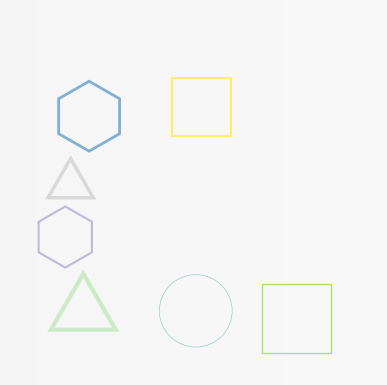[{"shape": "circle", "thickness": 0.5, "radius": 0.47, "center": [0.505, 0.193]}, {"shape": "hexagon", "thickness": 1.5, "radius": 0.4, "center": [0.168, 0.384]}, {"shape": "hexagon", "thickness": 2, "radius": 0.45, "center": [0.23, 0.698]}, {"shape": "square", "thickness": 1, "radius": 0.44, "center": [0.765, 0.173]}, {"shape": "triangle", "thickness": 2.5, "radius": 0.34, "center": [0.182, 0.52]}, {"shape": "triangle", "thickness": 3, "radius": 0.48, "center": [0.215, 0.192]}, {"shape": "square", "thickness": 1.5, "radius": 0.38, "center": [0.52, 0.723]}]